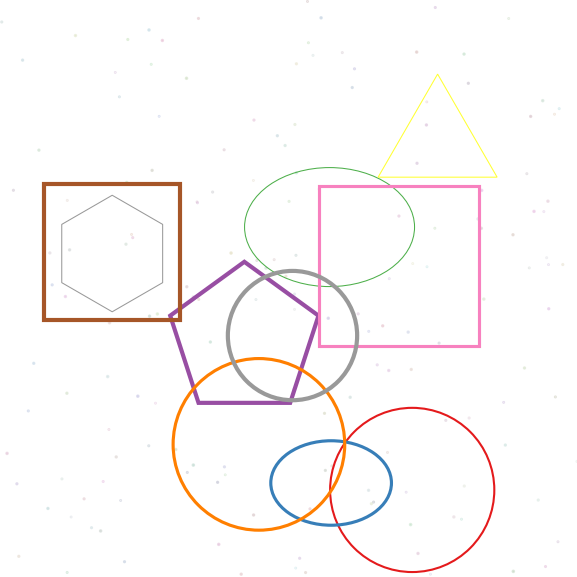[{"shape": "circle", "thickness": 1, "radius": 0.71, "center": [0.714, 0.151]}, {"shape": "oval", "thickness": 1.5, "radius": 0.52, "center": [0.573, 0.163]}, {"shape": "oval", "thickness": 0.5, "radius": 0.74, "center": [0.571, 0.606]}, {"shape": "pentagon", "thickness": 2, "radius": 0.68, "center": [0.423, 0.411]}, {"shape": "circle", "thickness": 1.5, "radius": 0.74, "center": [0.448, 0.23]}, {"shape": "triangle", "thickness": 0.5, "radius": 0.59, "center": [0.758, 0.752]}, {"shape": "square", "thickness": 2, "radius": 0.59, "center": [0.193, 0.562]}, {"shape": "square", "thickness": 1.5, "radius": 0.69, "center": [0.691, 0.538]}, {"shape": "hexagon", "thickness": 0.5, "radius": 0.5, "center": [0.194, 0.56]}, {"shape": "circle", "thickness": 2, "radius": 0.56, "center": [0.506, 0.418]}]